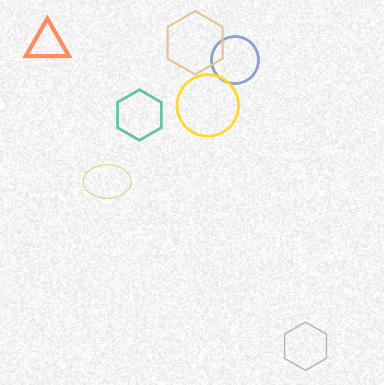[{"shape": "hexagon", "thickness": 2, "radius": 0.33, "center": [0.362, 0.701]}, {"shape": "triangle", "thickness": 3, "radius": 0.32, "center": [0.123, 0.887]}, {"shape": "circle", "thickness": 2, "radius": 0.31, "center": [0.61, 0.844]}, {"shape": "oval", "thickness": 0.5, "radius": 0.31, "center": [0.279, 0.529]}, {"shape": "circle", "thickness": 2, "radius": 0.4, "center": [0.54, 0.726]}, {"shape": "hexagon", "thickness": 1.5, "radius": 0.41, "center": [0.507, 0.889]}, {"shape": "hexagon", "thickness": 1, "radius": 0.31, "center": [0.794, 0.101]}]